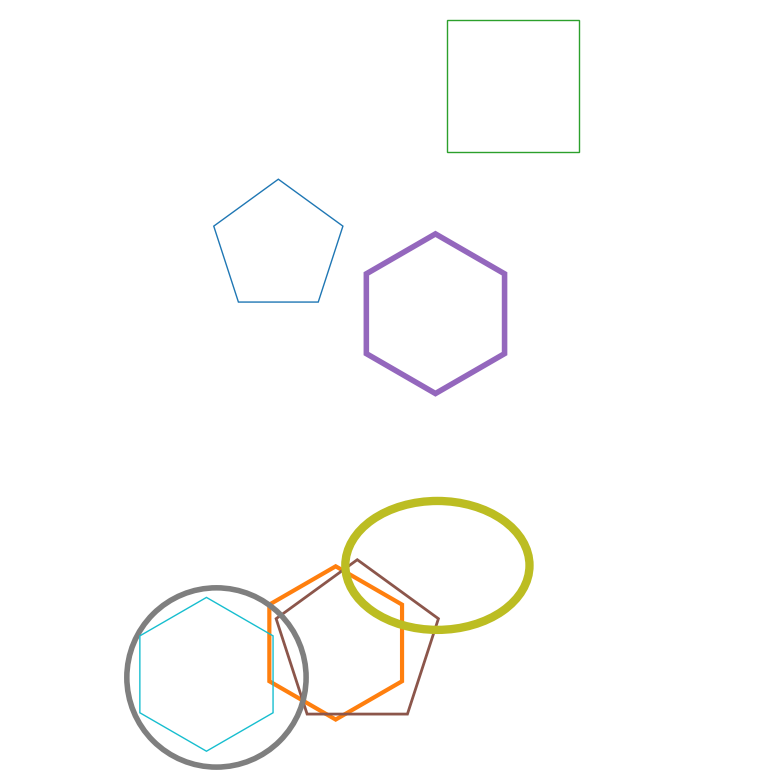[{"shape": "pentagon", "thickness": 0.5, "radius": 0.44, "center": [0.361, 0.679]}, {"shape": "hexagon", "thickness": 1.5, "radius": 0.5, "center": [0.436, 0.165]}, {"shape": "square", "thickness": 0.5, "radius": 0.43, "center": [0.666, 0.889]}, {"shape": "hexagon", "thickness": 2, "radius": 0.52, "center": [0.566, 0.593]}, {"shape": "pentagon", "thickness": 1, "radius": 0.55, "center": [0.464, 0.162]}, {"shape": "circle", "thickness": 2, "radius": 0.58, "center": [0.281, 0.12]}, {"shape": "oval", "thickness": 3, "radius": 0.6, "center": [0.568, 0.266]}, {"shape": "hexagon", "thickness": 0.5, "radius": 0.5, "center": [0.268, 0.124]}]